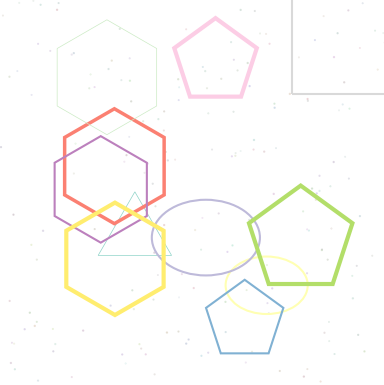[{"shape": "triangle", "thickness": 0.5, "radius": 0.55, "center": [0.35, 0.392]}, {"shape": "oval", "thickness": 1.5, "radius": 0.53, "center": [0.693, 0.259]}, {"shape": "oval", "thickness": 1.5, "radius": 0.7, "center": [0.535, 0.383]}, {"shape": "hexagon", "thickness": 2.5, "radius": 0.75, "center": [0.297, 0.568]}, {"shape": "pentagon", "thickness": 1.5, "radius": 0.53, "center": [0.636, 0.168]}, {"shape": "pentagon", "thickness": 3, "radius": 0.71, "center": [0.781, 0.377]}, {"shape": "pentagon", "thickness": 3, "radius": 0.56, "center": [0.56, 0.84]}, {"shape": "square", "thickness": 1.5, "radius": 0.65, "center": [0.889, 0.886]}, {"shape": "hexagon", "thickness": 1.5, "radius": 0.69, "center": [0.262, 0.508]}, {"shape": "hexagon", "thickness": 0.5, "radius": 0.75, "center": [0.278, 0.799]}, {"shape": "hexagon", "thickness": 3, "radius": 0.73, "center": [0.299, 0.328]}]